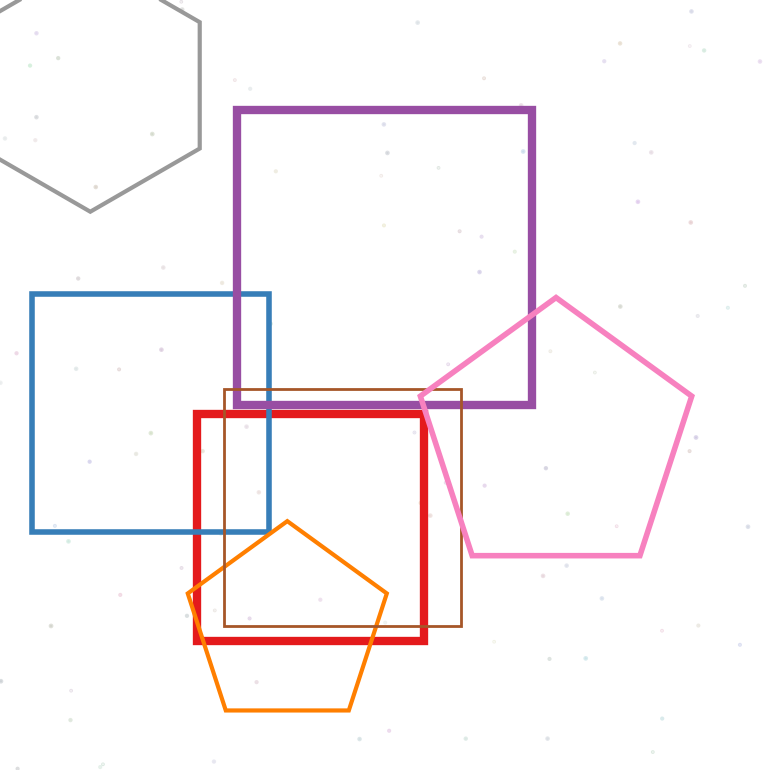[{"shape": "square", "thickness": 3, "radius": 0.74, "center": [0.403, 0.315]}, {"shape": "square", "thickness": 2, "radius": 0.77, "center": [0.196, 0.464]}, {"shape": "square", "thickness": 3, "radius": 0.96, "center": [0.5, 0.666]}, {"shape": "pentagon", "thickness": 1.5, "radius": 0.68, "center": [0.373, 0.187]}, {"shape": "square", "thickness": 1, "radius": 0.77, "center": [0.445, 0.341]}, {"shape": "pentagon", "thickness": 2, "radius": 0.93, "center": [0.722, 0.428]}, {"shape": "hexagon", "thickness": 1.5, "radius": 0.82, "center": [0.117, 0.889]}]